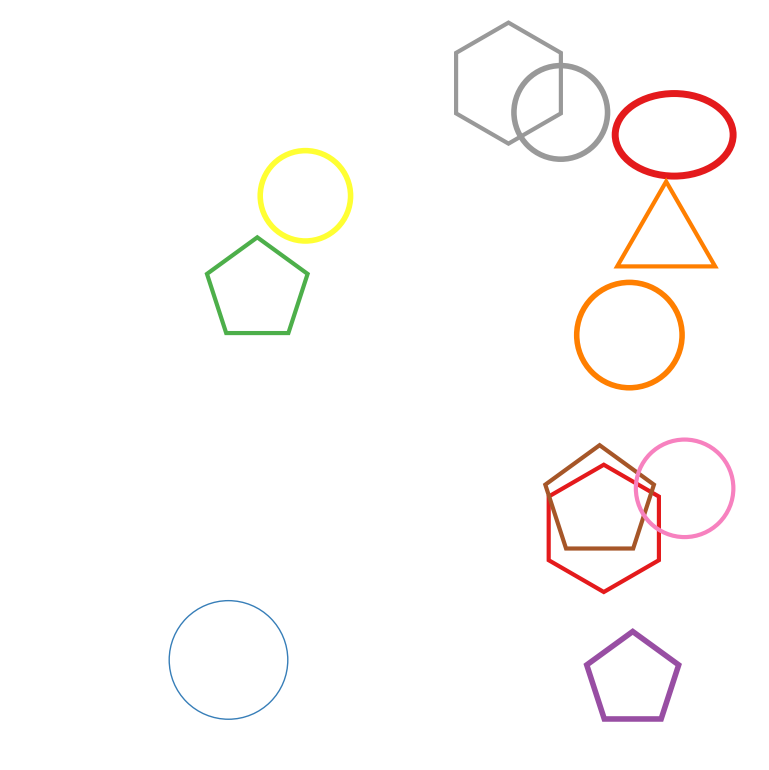[{"shape": "oval", "thickness": 2.5, "radius": 0.38, "center": [0.876, 0.825]}, {"shape": "hexagon", "thickness": 1.5, "radius": 0.41, "center": [0.784, 0.314]}, {"shape": "circle", "thickness": 0.5, "radius": 0.39, "center": [0.297, 0.143]}, {"shape": "pentagon", "thickness": 1.5, "radius": 0.34, "center": [0.334, 0.623]}, {"shape": "pentagon", "thickness": 2, "radius": 0.31, "center": [0.822, 0.117]}, {"shape": "triangle", "thickness": 1.5, "radius": 0.37, "center": [0.865, 0.691]}, {"shape": "circle", "thickness": 2, "radius": 0.34, "center": [0.817, 0.565]}, {"shape": "circle", "thickness": 2, "radius": 0.29, "center": [0.397, 0.746]}, {"shape": "pentagon", "thickness": 1.5, "radius": 0.37, "center": [0.779, 0.348]}, {"shape": "circle", "thickness": 1.5, "radius": 0.32, "center": [0.889, 0.366]}, {"shape": "circle", "thickness": 2, "radius": 0.3, "center": [0.728, 0.854]}, {"shape": "hexagon", "thickness": 1.5, "radius": 0.39, "center": [0.66, 0.892]}]